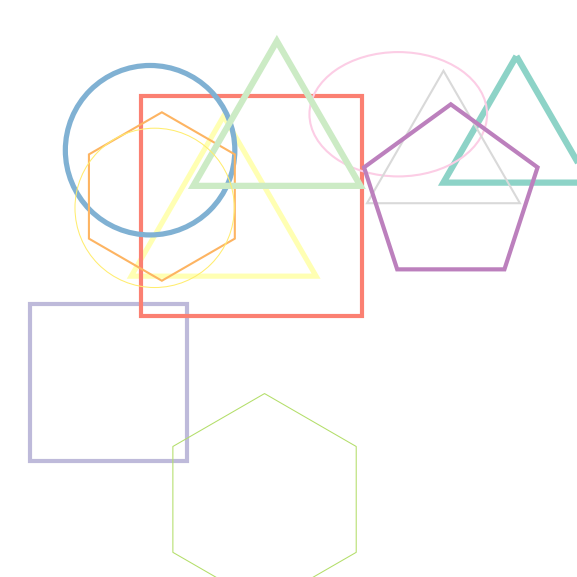[{"shape": "triangle", "thickness": 3, "radius": 0.73, "center": [0.894, 0.756]}, {"shape": "triangle", "thickness": 2.5, "radius": 0.92, "center": [0.387, 0.613]}, {"shape": "square", "thickness": 2, "radius": 0.68, "center": [0.188, 0.337]}, {"shape": "square", "thickness": 2, "radius": 0.96, "center": [0.435, 0.642]}, {"shape": "circle", "thickness": 2.5, "radius": 0.73, "center": [0.26, 0.739]}, {"shape": "hexagon", "thickness": 1, "radius": 0.73, "center": [0.28, 0.659]}, {"shape": "hexagon", "thickness": 0.5, "radius": 0.92, "center": [0.458, 0.134]}, {"shape": "oval", "thickness": 1, "radius": 0.77, "center": [0.69, 0.801]}, {"shape": "triangle", "thickness": 1, "radius": 0.76, "center": [0.768, 0.724]}, {"shape": "pentagon", "thickness": 2, "radius": 0.79, "center": [0.781, 0.661]}, {"shape": "triangle", "thickness": 3, "radius": 0.84, "center": [0.479, 0.761]}, {"shape": "circle", "thickness": 0.5, "radius": 0.69, "center": [0.268, 0.639]}]